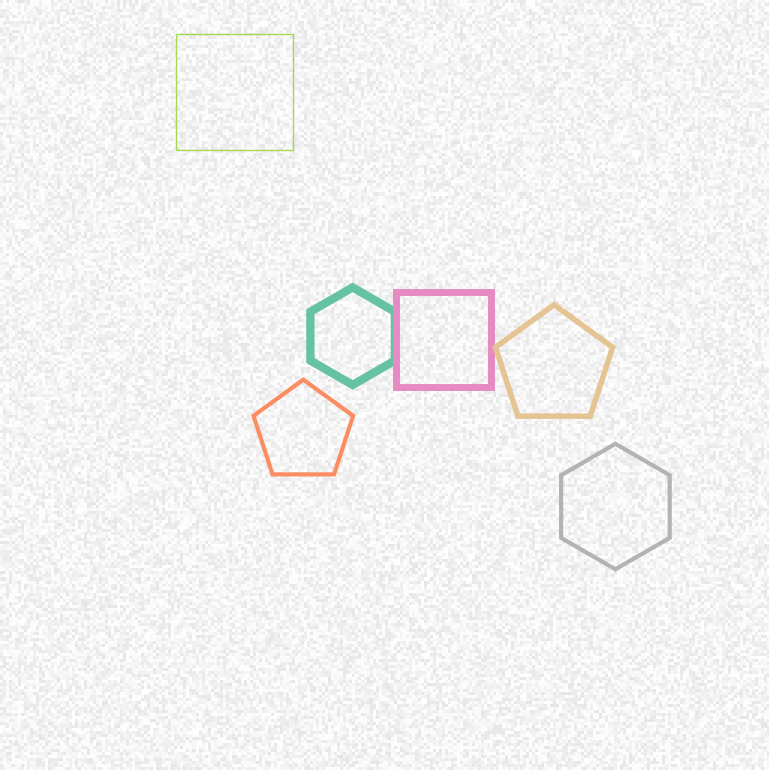[{"shape": "hexagon", "thickness": 3, "radius": 0.32, "center": [0.458, 0.563]}, {"shape": "pentagon", "thickness": 1.5, "radius": 0.34, "center": [0.394, 0.439]}, {"shape": "square", "thickness": 2.5, "radius": 0.31, "center": [0.576, 0.559]}, {"shape": "square", "thickness": 0.5, "radius": 0.38, "center": [0.305, 0.881]}, {"shape": "pentagon", "thickness": 2, "radius": 0.4, "center": [0.72, 0.524]}, {"shape": "hexagon", "thickness": 1.5, "radius": 0.41, "center": [0.799, 0.342]}]